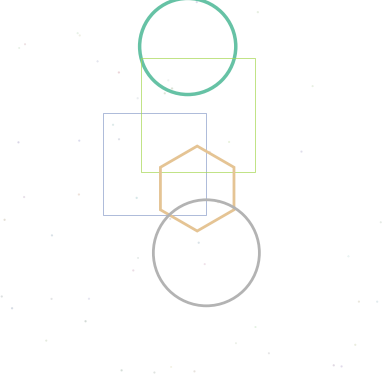[{"shape": "circle", "thickness": 2.5, "radius": 0.62, "center": [0.488, 0.879]}, {"shape": "square", "thickness": 0.5, "radius": 0.67, "center": [0.401, 0.573]}, {"shape": "square", "thickness": 0.5, "radius": 0.74, "center": [0.515, 0.7]}, {"shape": "hexagon", "thickness": 2, "radius": 0.55, "center": [0.512, 0.51]}, {"shape": "circle", "thickness": 2, "radius": 0.69, "center": [0.536, 0.343]}]